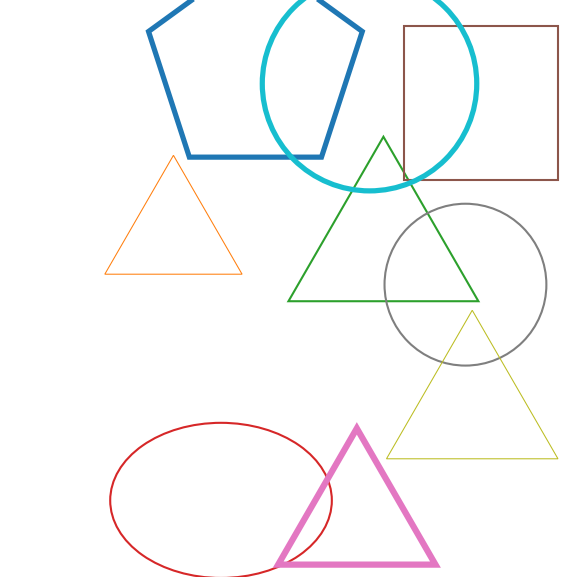[{"shape": "pentagon", "thickness": 2.5, "radius": 0.97, "center": [0.442, 0.884]}, {"shape": "triangle", "thickness": 0.5, "radius": 0.69, "center": [0.3, 0.593]}, {"shape": "triangle", "thickness": 1, "radius": 0.95, "center": [0.664, 0.572]}, {"shape": "oval", "thickness": 1, "radius": 0.96, "center": [0.383, 0.133]}, {"shape": "square", "thickness": 1, "radius": 0.67, "center": [0.833, 0.821]}, {"shape": "triangle", "thickness": 3, "radius": 0.79, "center": [0.618, 0.1]}, {"shape": "circle", "thickness": 1, "radius": 0.7, "center": [0.806, 0.506]}, {"shape": "triangle", "thickness": 0.5, "radius": 0.86, "center": [0.818, 0.29]}, {"shape": "circle", "thickness": 2.5, "radius": 0.93, "center": [0.64, 0.854]}]